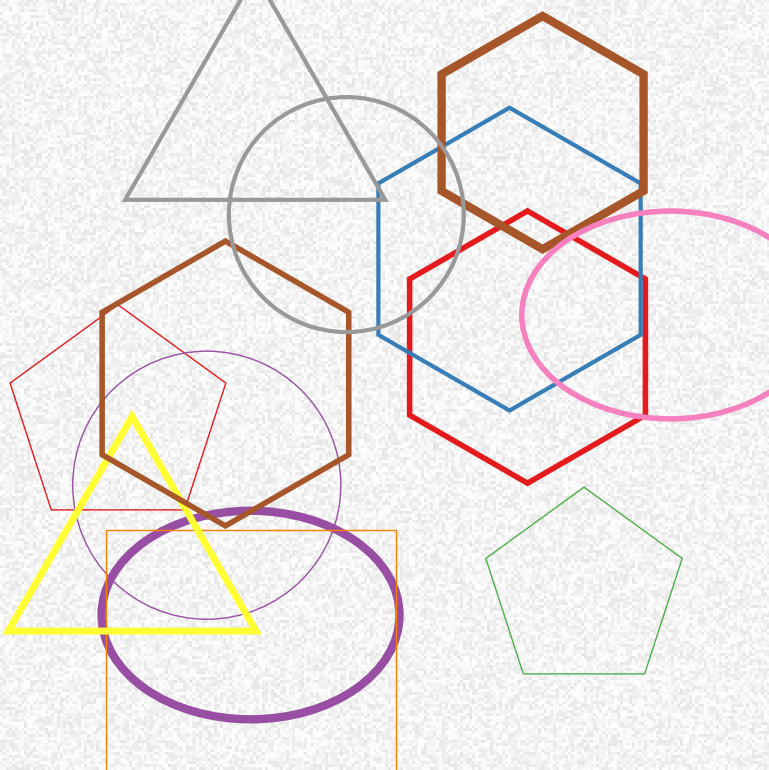[{"shape": "pentagon", "thickness": 0.5, "radius": 0.74, "center": [0.153, 0.457]}, {"shape": "hexagon", "thickness": 2, "radius": 0.88, "center": [0.685, 0.549]}, {"shape": "hexagon", "thickness": 1.5, "radius": 0.98, "center": [0.662, 0.663]}, {"shape": "pentagon", "thickness": 0.5, "radius": 0.67, "center": [0.758, 0.233]}, {"shape": "oval", "thickness": 3, "radius": 0.97, "center": [0.325, 0.201]}, {"shape": "circle", "thickness": 0.5, "radius": 0.87, "center": [0.269, 0.37]}, {"shape": "square", "thickness": 0.5, "radius": 0.94, "center": [0.326, 0.124]}, {"shape": "triangle", "thickness": 2.5, "radius": 0.93, "center": [0.172, 0.273]}, {"shape": "hexagon", "thickness": 2, "radius": 0.92, "center": [0.293, 0.502]}, {"shape": "hexagon", "thickness": 3, "radius": 0.76, "center": [0.705, 0.828]}, {"shape": "oval", "thickness": 2, "radius": 0.96, "center": [0.87, 0.591]}, {"shape": "circle", "thickness": 1.5, "radius": 0.76, "center": [0.45, 0.721]}, {"shape": "triangle", "thickness": 1.5, "radius": 0.98, "center": [0.331, 0.838]}]